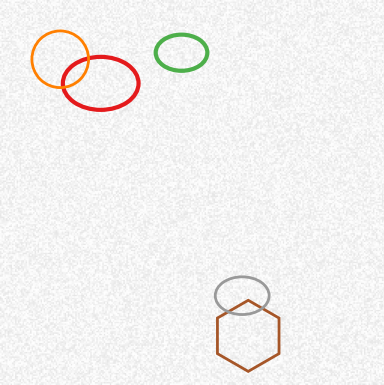[{"shape": "oval", "thickness": 3, "radius": 0.49, "center": [0.262, 0.783]}, {"shape": "oval", "thickness": 3, "radius": 0.34, "center": [0.472, 0.863]}, {"shape": "circle", "thickness": 2, "radius": 0.37, "center": [0.156, 0.846]}, {"shape": "hexagon", "thickness": 2, "radius": 0.46, "center": [0.645, 0.128]}, {"shape": "oval", "thickness": 2, "radius": 0.35, "center": [0.629, 0.232]}]